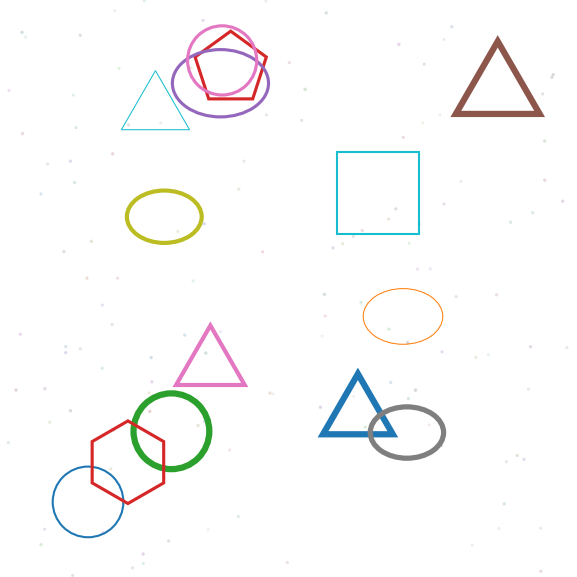[{"shape": "circle", "thickness": 1, "radius": 0.31, "center": [0.152, 0.13]}, {"shape": "triangle", "thickness": 3, "radius": 0.35, "center": [0.62, 0.282]}, {"shape": "oval", "thickness": 0.5, "radius": 0.34, "center": [0.698, 0.451]}, {"shape": "circle", "thickness": 3, "radius": 0.33, "center": [0.297, 0.252]}, {"shape": "hexagon", "thickness": 1.5, "radius": 0.36, "center": [0.222, 0.199]}, {"shape": "pentagon", "thickness": 1.5, "radius": 0.32, "center": [0.4, 0.88]}, {"shape": "oval", "thickness": 1.5, "radius": 0.42, "center": [0.382, 0.855]}, {"shape": "triangle", "thickness": 3, "radius": 0.42, "center": [0.862, 0.844]}, {"shape": "triangle", "thickness": 2, "radius": 0.34, "center": [0.364, 0.367]}, {"shape": "circle", "thickness": 1.5, "radius": 0.3, "center": [0.385, 0.895]}, {"shape": "oval", "thickness": 2.5, "radius": 0.32, "center": [0.705, 0.25]}, {"shape": "oval", "thickness": 2, "radius": 0.32, "center": [0.284, 0.624]}, {"shape": "triangle", "thickness": 0.5, "radius": 0.34, "center": [0.269, 0.809]}, {"shape": "square", "thickness": 1, "radius": 0.35, "center": [0.655, 0.665]}]